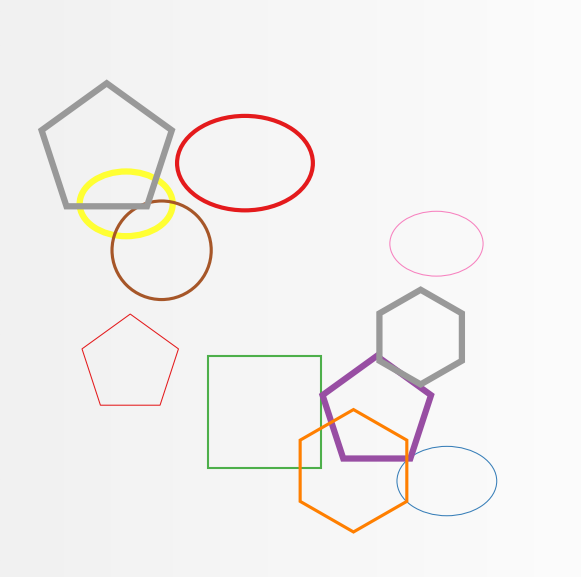[{"shape": "oval", "thickness": 2, "radius": 0.58, "center": [0.421, 0.717]}, {"shape": "pentagon", "thickness": 0.5, "radius": 0.44, "center": [0.224, 0.368]}, {"shape": "oval", "thickness": 0.5, "radius": 0.43, "center": [0.769, 0.166]}, {"shape": "square", "thickness": 1, "radius": 0.48, "center": [0.455, 0.286]}, {"shape": "pentagon", "thickness": 3, "radius": 0.49, "center": [0.648, 0.285]}, {"shape": "hexagon", "thickness": 1.5, "radius": 0.53, "center": [0.608, 0.184]}, {"shape": "oval", "thickness": 3, "radius": 0.4, "center": [0.217, 0.646]}, {"shape": "circle", "thickness": 1.5, "radius": 0.43, "center": [0.278, 0.566]}, {"shape": "oval", "thickness": 0.5, "radius": 0.4, "center": [0.751, 0.577]}, {"shape": "pentagon", "thickness": 3, "radius": 0.59, "center": [0.184, 0.737]}, {"shape": "hexagon", "thickness": 3, "radius": 0.41, "center": [0.724, 0.415]}]